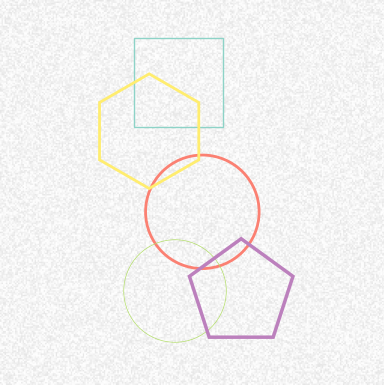[{"shape": "square", "thickness": 1, "radius": 0.58, "center": [0.463, 0.785]}, {"shape": "circle", "thickness": 2, "radius": 0.74, "center": [0.526, 0.45]}, {"shape": "circle", "thickness": 0.5, "radius": 0.67, "center": [0.455, 0.244]}, {"shape": "pentagon", "thickness": 2.5, "radius": 0.71, "center": [0.626, 0.239]}, {"shape": "hexagon", "thickness": 2, "radius": 0.74, "center": [0.387, 0.659]}]